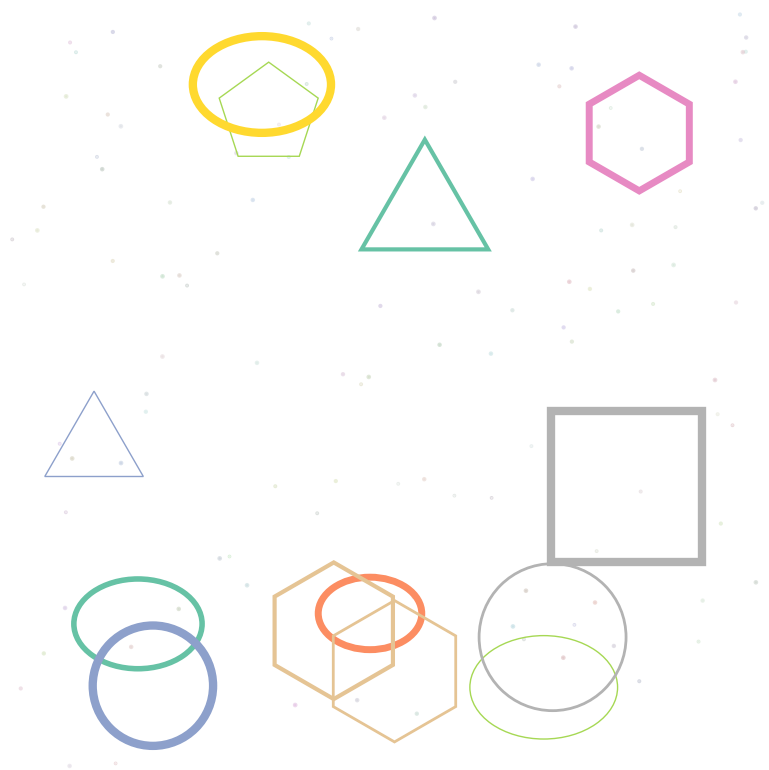[{"shape": "triangle", "thickness": 1.5, "radius": 0.48, "center": [0.552, 0.724]}, {"shape": "oval", "thickness": 2, "radius": 0.42, "center": [0.179, 0.19]}, {"shape": "oval", "thickness": 2.5, "radius": 0.34, "center": [0.481, 0.203]}, {"shape": "circle", "thickness": 3, "radius": 0.39, "center": [0.199, 0.109]}, {"shape": "triangle", "thickness": 0.5, "radius": 0.37, "center": [0.122, 0.418]}, {"shape": "hexagon", "thickness": 2.5, "radius": 0.38, "center": [0.83, 0.827]}, {"shape": "oval", "thickness": 0.5, "radius": 0.48, "center": [0.706, 0.107]}, {"shape": "pentagon", "thickness": 0.5, "radius": 0.34, "center": [0.349, 0.852]}, {"shape": "oval", "thickness": 3, "radius": 0.45, "center": [0.34, 0.89]}, {"shape": "hexagon", "thickness": 1, "radius": 0.46, "center": [0.512, 0.128]}, {"shape": "hexagon", "thickness": 1.5, "radius": 0.44, "center": [0.433, 0.181]}, {"shape": "circle", "thickness": 1, "radius": 0.48, "center": [0.718, 0.172]}, {"shape": "square", "thickness": 3, "radius": 0.49, "center": [0.814, 0.368]}]